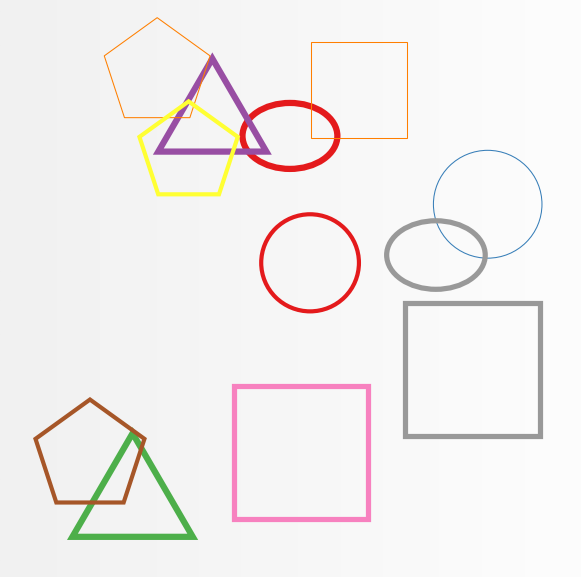[{"shape": "circle", "thickness": 2, "radius": 0.42, "center": [0.533, 0.544]}, {"shape": "oval", "thickness": 3, "radius": 0.41, "center": [0.499, 0.764]}, {"shape": "circle", "thickness": 0.5, "radius": 0.47, "center": [0.839, 0.645]}, {"shape": "triangle", "thickness": 3, "radius": 0.6, "center": [0.228, 0.129]}, {"shape": "triangle", "thickness": 3, "radius": 0.54, "center": [0.365, 0.79]}, {"shape": "pentagon", "thickness": 0.5, "radius": 0.48, "center": [0.27, 0.873]}, {"shape": "square", "thickness": 0.5, "radius": 0.41, "center": [0.618, 0.844]}, {"shape": "pentagon", "thickness": 2, "radius": 0.44, "center": [0.324, 0.735]}, {"shape": "pentagon", "thickness": 2, "radius": 0.49, "center": [0.155, 0.209]}, {"shape": "square", "thickness": 2.5, "radius": 0.58, "center": [0.518, 0.216]}, {"shape": "oval", "thickness": 2.5, "radius": 0.42, "center": [0.75, 0.558]}, {"shape": "square", "thickness": 2.5, "radius": 0.58, "center": [0.813, 0.359]}]